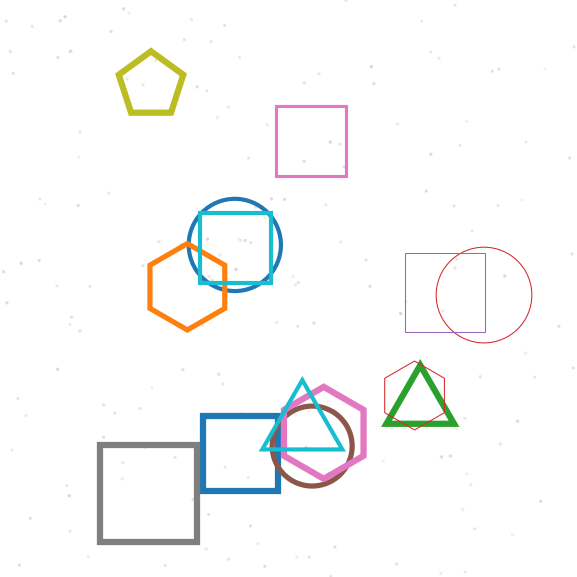[{"shape": "circle", "thickness": 2, "radius": 0.4, "center": [0.407, 0.575]}, {"shape": "square", "thickness": 3, "radius": 0.33, "center": [0.417, 0.214]}, {"shape": "hexagon", "thickness": 2.5, "radius": 0.37, "center": [0.324, 0.503]}, {"shape": "triangle", "thickness": 3, "radius": 0.34, "center": [0.728, 0.299]}, {"shape": "hexagon", "thickness": 0.5, "radius": 0.3, "center": [0.718, 0.314]}, {"shape": "circle", "thickness": 0.5, "radius": 0.41, "center": [0.838, 0.488]}, {"shape": "square", "thickness": 0.5, "radius": 0.34, "center": [0.77, 0.492]}, {"shape": "circle", "thickness": 2.5, "radius": 0.35, "center": [0.541, 0.227]}, {"shape": "hexagon", "thickness": 3, "radius": 0.4, "center": [0.561, 0.25]}, {"shape": "square", "thickness": 1.5, "radius": 0.3, "center": [0.538, 0.755]}, {"shape": "square", "thickness": 3, "radius": 0.42, "center": [0.257, 0.144]}, {"shape": "pentagon", "thickness": 3, "radius": 0.29, "center": [0.262, 0.852]}, {"shape": "square", "thickness": 2, "radius": 0.31, "center": [0.408, 0.569]}, {"shape": "triangle", "thickness": 2, "radius": 0.4, "center": [0.523, 0.261]}]